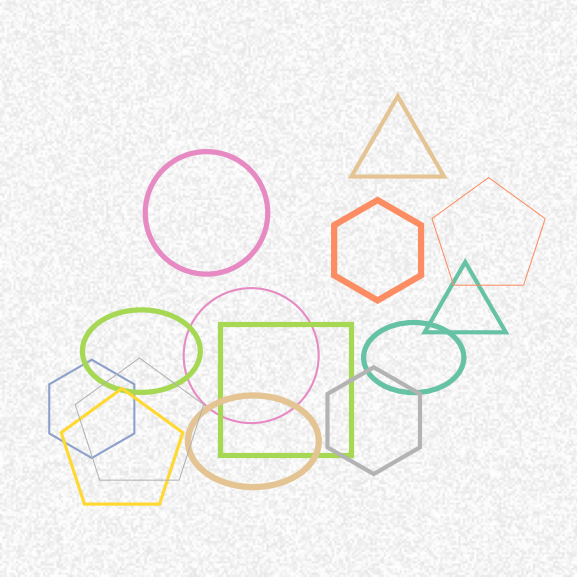[{"shape": "triangle", "thickness": 2, "radius": 0.41, "center": [0.806, 0.464]}, {"shape": "oval", "thickness": 2.5, "radius": 0.43, "center": [0.716, 0.38]}, {"shape": "hexagon", "thickness": 3, "radius": 0.43, "center": [0.654, 0.566]}, {"shape": "pentagon", "thickness": 0.5, "radius": 0.52, "center": [0.846, 0.589]}, {"shape": "hexagon", "thickness": 1, "radius": 0.43, "center": [0.159, 0.291]}, {"shape": "circle", "thickness": 1, "radius": 0.58, "center": [0.435, 0.383]}, {"shape": "circle", "thickness": 2.5, "radius": 0.53, "center": [0.358, 0.631]}, {"shape": "square", "thickness": 2.5, "radius": 0.57, "center": [0.495, 0.324]}, {"shape": "oval", "thickness": 2.5, "radius": 0.51, "center": [0.245, 0.391]}, {"shape": "pentagon", "thickness": 1.5, "radius": 0.55, "center": [0.211, 0.216]}, {"shape": "triangle", "thickness": 2, "radius": 0.46, "center": [0.689, 0.74]}, {"shape": "oval", "thickness": 3, "radius": 0.57, "center": [0.439, 0.235]}, {"shape": "pentagon", "thickness": 0.5, "radius": 0.58, "center": [0.241, 0.262]}, {"shape": "hexagon", "thickness": 2, "radius": 0.46, "center": [0.647, 0.271]}]